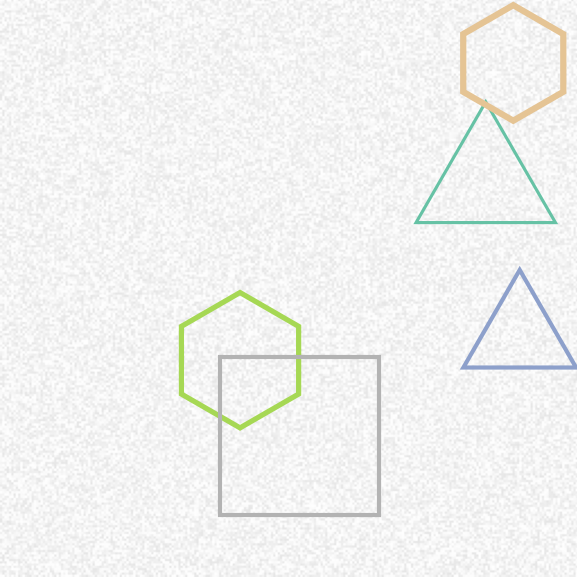[{"shape": "triangle", "thickness": 1.5, "radius": 0.7, "center": [0.841, 0.683]}, {"shape": "triangle", "thickness": 2, "radius": 0.56, "center": [0.9, 0.419]}, {"shape": "hexagon", "thickness": 2.5, "radius": 0.59, "center": [0.416, 0.375]}, {"shape": "hexagon", "thickness": 3, "radius": 0.5, "center": [0.889, 0.89]}, {"shape": "square", "thickness": 2, "radius": 0.69, "center": [0.519, 0.244]}]